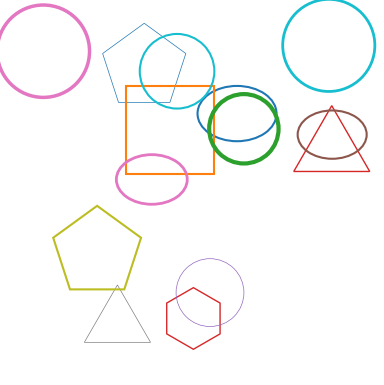[{"shape": "pentagon", "thickness": 0.5, "radius": 0.57, "center": [0.375, 0.826]}, {"shape": "oval", "thickness": 1.5, "radius": 0.51, "center": [0.616, 0.705]}, {"shape": "square", "thickness": 1.5, "radius": 0.57, "center": [0.441, 0.661]}, {"shape": "circle", "thickness": 3, "radius": 0.45, "center": [0.633, 0.665]}, {"shape": "hexagon", "thickness": 1, "radius": 0.4, "center": [0.502, 0.173]}, {"shape": "triangle", "thickness": 1, "radius": 0.57, "center": [0.862, 0.612]}, {"shape": "circle", "thickness": 0.5, "radius": 0.44, "center": [0.545, 0.24]}, {"shape": "oval", "thickness": 1.5, "radius": 0.45, "center": [0.863, 0.65]}, {"shape": "oval", "thickness": 2, "radius": 0.46, "center": [0.394, 0.534]}, {"shape": "circle", "thickness": 2.5, "radius": 0.6, "center": [0.113, 0.867]}, {"shape": "triangle", "thickness": 0.5, "radius": 0.5, "center": [0.305, 0.16]}, {"shape": "pentagon", "thickness": 1.5, "radius": 0.6, "center": [0.252, 0.345]}, {"shape": "circle", "thickness": 1.5, "radius": 0.48, "center": [0.46, 0.815]}, {"shape": "circle", "thickness": 2, "radius": 0.6, "center": [0.854, 0.882]}]